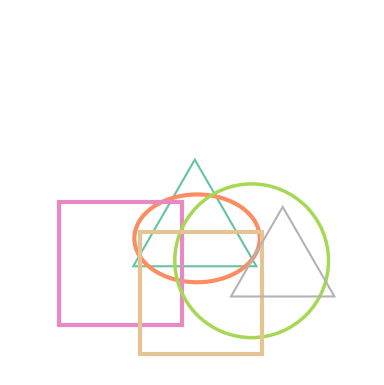[{"shape": "triangle", "thickness": 1.5, "radius": 0.92, "center": [0.506, 0.401]}, {"shape": "oval", "thickness": 3, "radius": 0.81, "center": [0.512, 0.381]}, {"shape": "square", "thickness": 3, "radius": 0.8, "center": [0.313, 0.315]}, {"shape": "circle", "thickness": 2.5, "radius": 1.0, "center": [0.654, 0.323]}, {"shape": "square", "thickness": 3, "radius": 0.79, "center": [0.522, 0.238]}, {"shape": "triangle", "thickness": 1.5, "radius": 0.78, "center": [0.734, 0.307]}]